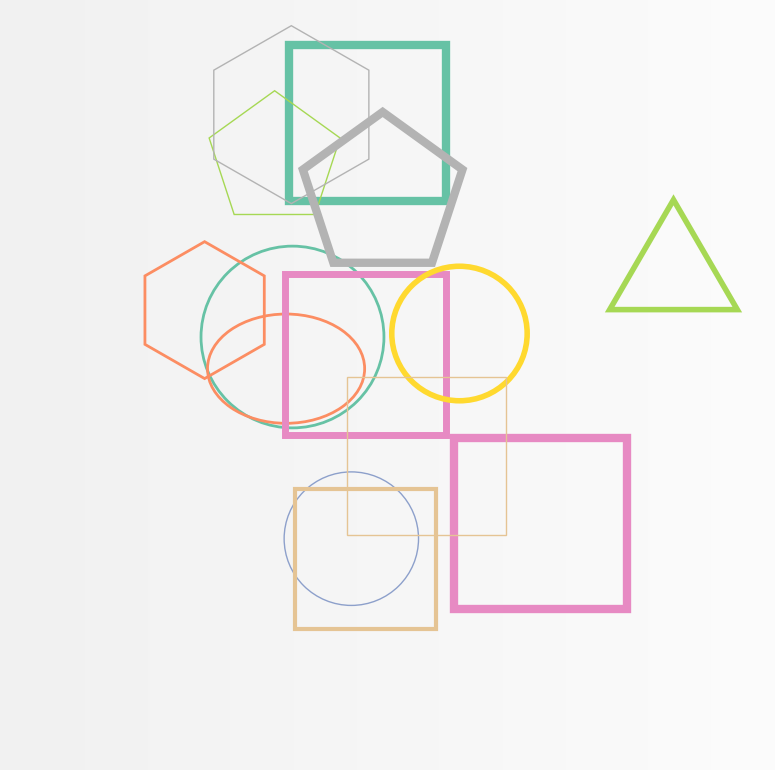[{"shape": "circle", "thickness": 1, "radius": 0.59, "center": [0.377, 0.562]}, {"shape": "square", "thickness": 3, "radius": 0.51, "center": [0.475, 0.84]}, {"shape": "oval", "thickness": 1, "radius": 0.51, "center": [0.369, 0.521]}, {"shape": "hexagon", "thickness": 1, "radius": 0.44, "center": [0.264, 0.597]}, {"shape": "circle", "thickness": 0.5, "radius": 0.43, "center": [0.453, 0.3]}, {"shape": "square", "thickness": 3, "radius": 0.56, "center": [0.697, 0.32]}, {"shape": "square", "thickness": 2.5, "radius": 0.52, "center": [0.472, 0.54]}, {"shape": "triangle", "thickness": 2, "radius": 0.48, "center": [0.869, 0.645]}, {"shape": "pentagon", "thickness": 0.5, "radius": 0.44, "center": [0.354, 0.793]}, {"shape": "circle", "thickness": 2, "radius": 0.44, "center": [0.593, 0.567]}, {"shape": "square", "thickness": 1.5, "radius": 0.45, "center": [0.471, 0.274]}, {"shape": "square", "thickness": 0.5, "radius": 0.51, "center": [0.55, 0.408]}, {"shape": "hexagon", "thickness": 0.5, "radius": 0.58, "center": [0.376, 0.851]}, {"shape": "pentagon", "thickness": 3, "radius": 0.54, "center": [0.494, 0.746]}]